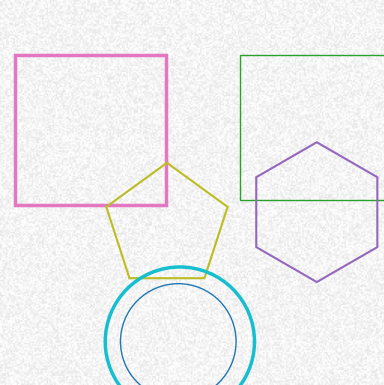[{"shape": "circle", "thickness": 1, "radius": 0.75, "center": [0.463, 0.113]}, {"shape": "square", "thickness": 1, "radius": 0.94, "center": [0.811, 0.669]}, {"shape": "hexagon", "thickness": 1.5, "radius": 0.91, "center": [0.823, 0.449]}, {"shape": "square", "thickness": 2.5, "radius": 0.98, "center": [0.234, 0.662]}, {"shape": "pentagon", "thickness": 1.5, "radius": 0.83, "center": [0.434, 0.411]}, {"shape": "circle", "thickness": 2.5, "radius": 0.97, "center": [0.467, 0.113]}]